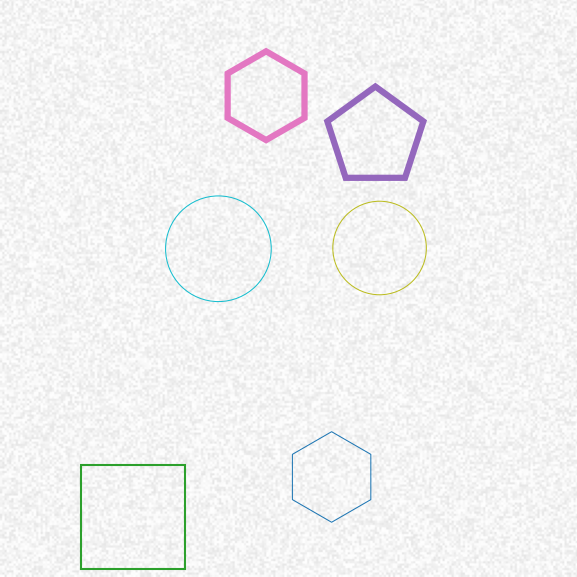[{"shape": "hexagon", "thickness": 0.5, "radius": 0.39, "center": [0.574, 0.173]}, {"shape": "square", "thickness": 1, "radius": 0.45, "center": [0.23, 0.104]}, {"shape": "pentagon", "thickness": 3, "radius": 0.44, "center": [0.65, 0.762]}, {"shape": "hexagon", "thickness": 3, "radius": 0.38, "center": [0.461, 0.833]}, {"shape": "circle", "thickness": 0.5, "radius": 0.4, "center": [0.657, 0.57]}, {"shape": "circle", "thickness": 0.5, "radius": 0.46, "center": [0.378, 0.568]}]